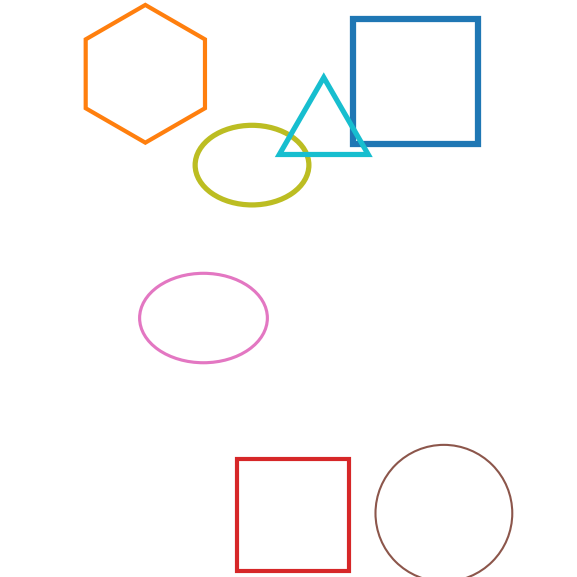[{"shape": "square", "thickness": 3, "radius": 0.54, "center": [0.72, 0.858]}, {"shape": "hexagon", "thickness": 2, "radius": 0.6, "center": [0.252, 0.871]}, {"shape": "square", "thickness": 2, "radius": 0.48, "center": [0.507, 0.108]}, {"shape": "circle", "thickness": 1, "radius": 0.59, "center": [0.769, 0.11]}, {"shape": "oval", "thickness": 1.5, "radius": 0.55, "center": [0.352, 0.448]}, {"shape": "oval", "thickness": 2.5, "radius": 0.49, "center": [0.436, 0.713]}, {"shape": "triangle", "thickness": 2.5, "radius": 0.44, "center": [0.561, 0.776]}]